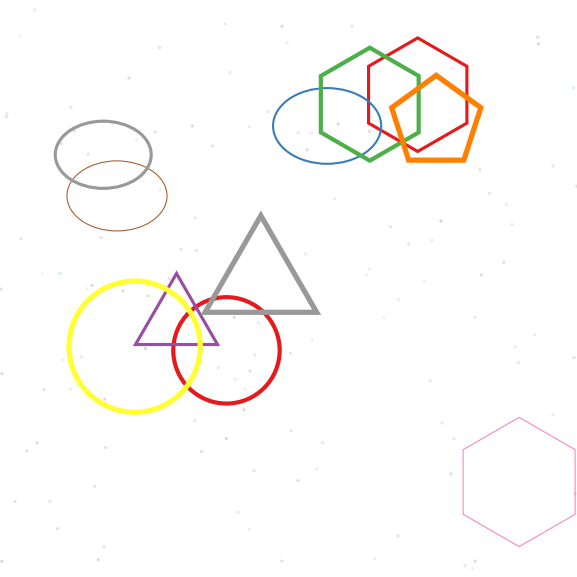[{"shape": "hexagon", "thickness": 1.5, "radius": 0.49, "center": [0.723, 0.835]}, {"shape": "circle", "thickness": 2, "radius": 0.46, "center": [0.392, 0.392]}, {"shape": "oval", "thickness": 1, "radius": 0.47, "center": [0.566, 0.781]}, {"shape": "hexagon", "thickness": 2, "radius": 0.49, "center": [0.64, 0.819]}, {"shape": "triangle", "thickness": 1.5, "radius": 0.41, "center": [0.306, 0.444]}, {"shape": "pentagon", "thickness": 2.5, "radius": 0.41, "center": [0.755, 0.788]}, {"shape": "circle", "thickness": 2.5, "radius": 0.57, "center": [0.233, 0.399]}, {"shape": "oval", "thickness": 0.5, "radius": 0.43, "center": [0.203, 0.66]}, {"shape": "hexagon", "thickness": 0.5, "radius": 0.56, "center": [0.899, 0.165]}, {"shape": "oval", "thickness": 1.5, "radius": 0.42, "center": [0.179, 0.731]}, {"shape": "triangle", "thickness": 2.5, "radius": 0.56, "center": [0.452, 0.514]}]